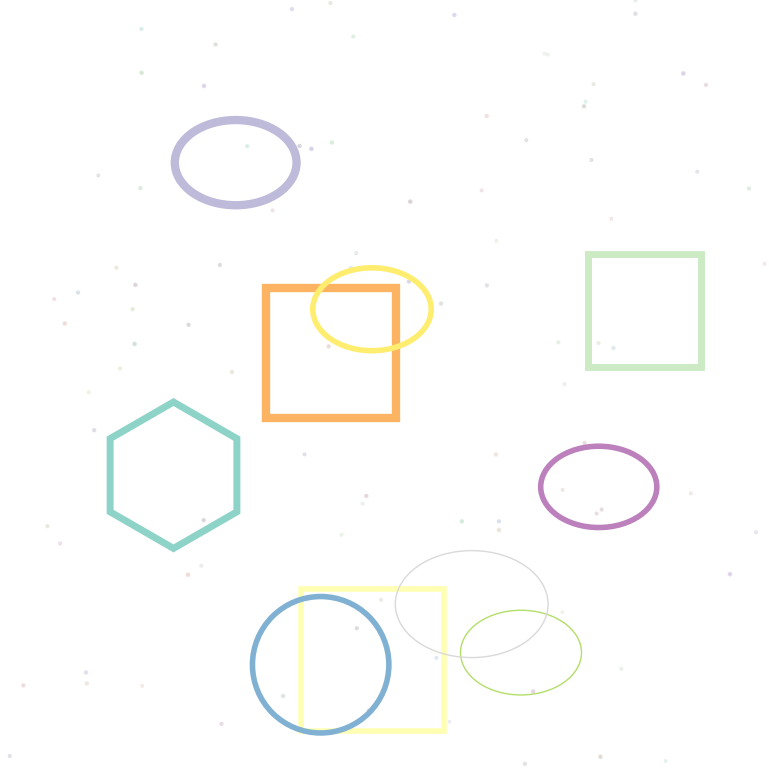[{"shape": "hexagon", "thickness": 2.5, "radius": 0.48, "center": [0.225, 0.383]}, {"shape": "square", "thickness": 2, "radius": 0.46, "center": [0.484, 0.143]}, {"shape": "oval", "thickness": 3, "radius": 0.4, "center": [0.306, 0.789]}, {"shape": "circle", "thickness": 2, "radius": 0.44, "center": [0.416, 0.137]}, {"shape": "square", "thickness": 3, "radius": 0.42, "center": [0.43, 0.541]}, {"shape": "oval", "thickness": 0.5, "radius": 0.39, "center": [0.677, 0.152]}, {"shape": "oval", "thickness": 0.5, "radius": 0.5, "center": [0.613, 0.215]}, {"shape": "oval", "thickness": 2, "radius": 0.38, "center": [0.778, 0.368]}, {"shape": "square", "thickness": 2.5, "radius": 0.37, "center": [0.837, 0.597]}, {"shape": "oval", "thickness": 2, "radius": 0.38, "center": [0.483, 0.598]}]